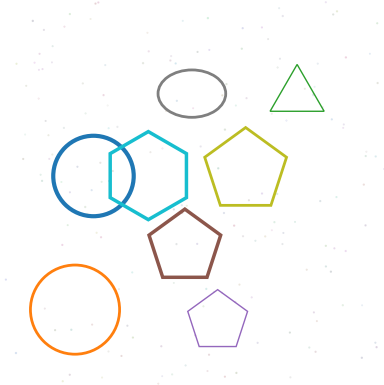[{"shape": "circle", "thickness": 3, "radius": 0.52, "center": [0.243, 0.543]}, {"shape": "circle", "thickness": 2, "radius": 0.58, "center": [0.195, 0.196]}, {"shape": "triangle", "thickness": 1, "radius": 0.41, "center": [0.772, 0.752]}, {"shape": "pentagon", "thickness": 1, "radius": 0.41, "center": [0.565, 0.166]}, {"shape": "pentagon", "thickness": 2.5, "radius": 0.49, "center": [0.48, 0.359]}, {"shape": "oval", "thickness": 2, "radius": 0.44, "center": [0.498, 0.757]}, {"shape": "pentagon", "thickness": 2, "radius": 0.56, "center": [0.638, 0.557]}, {"shape": "hexagon", "thickness": 2.5, "radius": 0.57, "center": [0.385, 0.544]}]